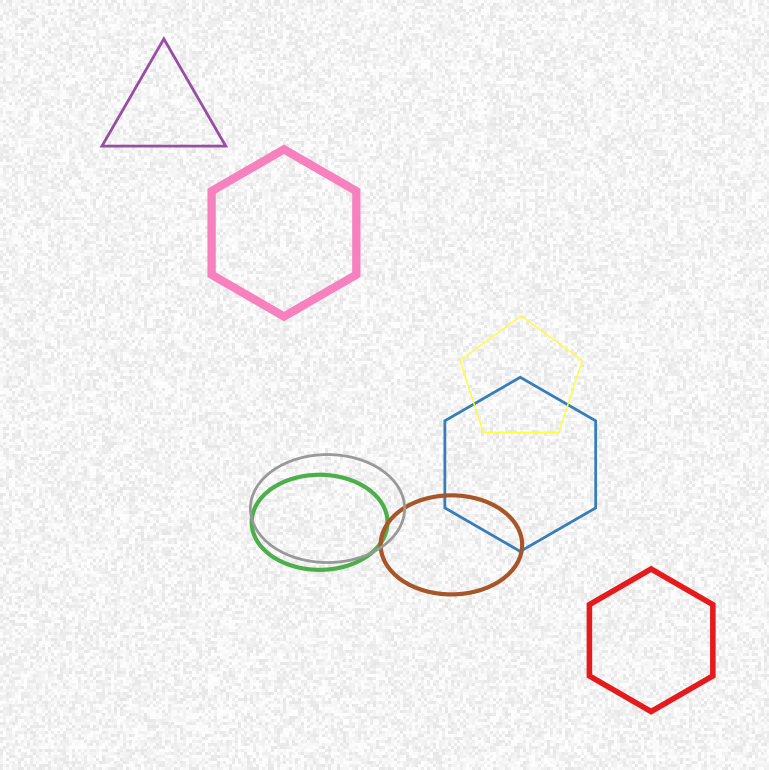[{"shape": "hexagon", "thickness": 2, "radius": 0.46, "center": [0.846, 0.168]}, {"shape": "hexagon", "thickness": 1, "radius": 0.57, "center": [0.676, 0.397]}, {"shape": "oval", "thickness": 1.5, "radius": 0.44, "center": [0.415, 0.322]}, {"shape": "triangle", "thickness": 1, "radius": 0.46, "center": [0.213, 0.857]}, {"shape": "pentagon", "thickness": 0.5, "radius": 0.42, "center": [0.677, 0.506]}, {"shape": "oval", "thickness": 1.5, "radius": 0.46, "center": [0.586, 0.292]}, {"shape": "hexagon", "thickness": 3, "radius": 0.54, "center": [0.369, 0.698]}, {"shape": "oval", "thickness": 1, "radius": 0.5, "center": [0.425, 0.34]}]